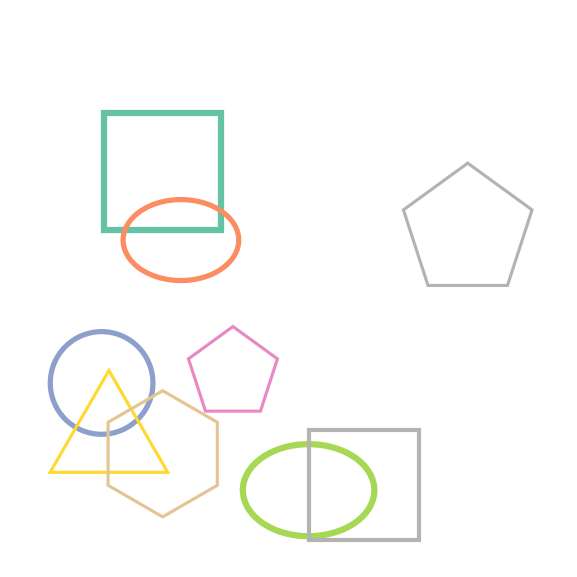[{"shape": "square", "thickness": 3, "radius": 0.51, "center": [0.281, 0.702]}, {"shape": "oval", "thickness": 2.5, "radius": 0.5, "center": [0.313, 0.583]}, {"shape": "circle", "thickness": 2.5, "radius": 0.44, "center": [0.176, 0.336]}, {"shape": "pentagon", "thickness": 1.5, "radius": 0.4, "center": [0.403, 0.353]}, {"shape": "oval", "thickness": 3, "radius": 0.57, "center": [0.534, 0.15]}, {"shape": "triangle", "thickness": 1.5, "radius": 0.59, "center": [0.189, 0.24]}, {"shape": "hexagon", "thickness": 1.5, "radius": 0.55, "center": [0.282, 0.213]}, {"shape": "pentagon", "thickness": 1.5, "radius": 0.59, "center": [0.81, 0.6]}, {"shape": "square", "thickness": 2, "radius": 0.48, "center": [0.631, 0.16]}]